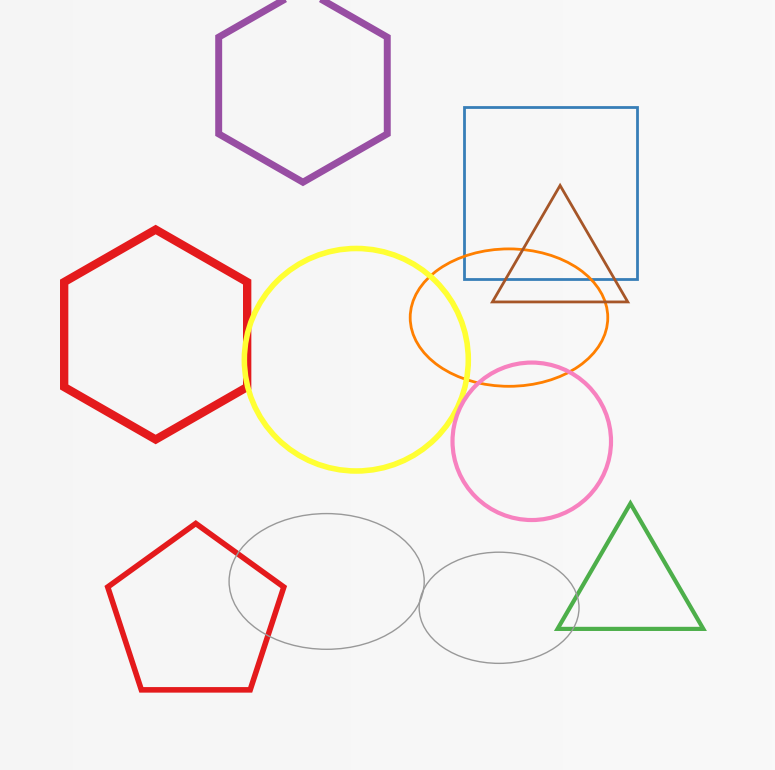[{"shape": "pentagon", "thickness": 2, "radius": 0.6, "center": [0.253, 0.201]}, {"shape": "hexagon", "thickness": 3, "radius": 0.68, "center": [0.201, 0.566]}, {"shape": "square", "thickness": 1, "radius": 0.56, "center": [0.71, 0.75]}, {"shape": "triangle", "thickness": 1.5, "radius": 0.54, "center": [0.813, 0.238]}, {"shape": "hexagon", "thickness": 2.5, "radius": 0.63, "center": [0.391, 0.889]}, {"shape": "oval", "thickness": 1, "radius": 0.64, "center": [0.657, 0.588]}, {"shape": "circle", "thickness": 2, "radius": 0.72, "center": [0.46, 0.533]}, {"shape": "triangle", "thickness": 1, "radius": 0.5, "center": [0.723, 0.658]}, {"shape": "circle", "thickness": 1.5, "radius": 0.51, "center": [0.686, 0.427]}, {"shape": "oval", "thickness": 0.5, "radius": 0.52, "center": [0.644, 0.211]}, {"shape": "oval", "thickness": 0.5, "radius": 0.63, "center": [0.421, 0.245]}]